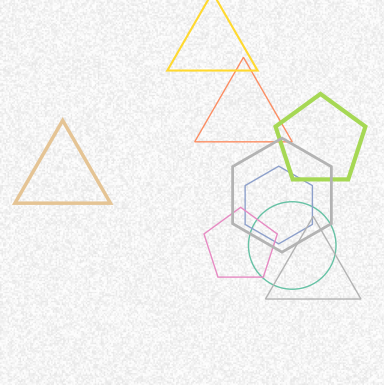[{"shape": "circle", "thickness": 1, "radius": 0.57, "center": [0.759, 0.362]}, {"shape": "triangle", "thickness": 1, "radius": 0.73, "center": [0.632, 0.705]}, {"shape": "hexagon", "thickness": 1, "radius": 0.5, "center": [0.724, 0.468]}, {"shape": "pentagon", "thickness": 1, "radius": 0.5, "center": [0.625, 0.361]}, {"shape": "pentagon", "thickness": 3, "radius": 0.61, "center": [0.832, 0.633]}, {"shape": "triangle", "thickness": 1.5, "radius": 0.68, "center": [0.552, 0.884]}, {"shape": "triangle", "thickness": 2.5, "radius": 0.72, "center": [0.163, 0.544]}, {"shape": "triangle", "thickness": 1, "radius": 0.72, "center": [0.814, 0.295]}, {"shape": "hexagon", "thickness": 2, "radius": 0.74, "center": [0.732, 0.493]}]